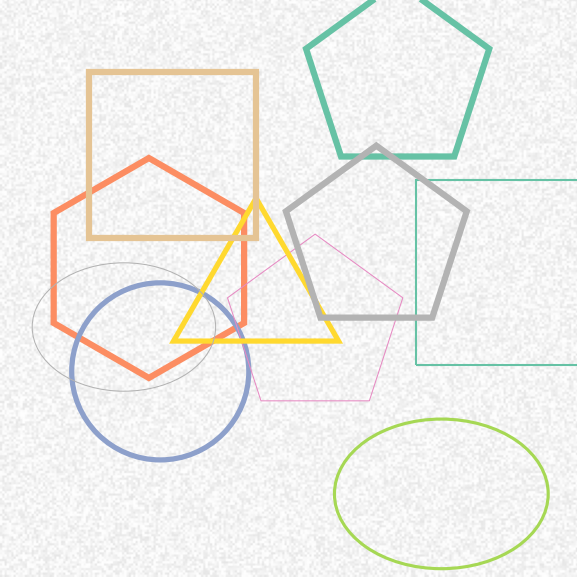[{"shape": "pentagon", "thickness": 3, "radius": 0.83, "center": [0.689, 0.863]}, {"shape": "square", "thickness": 1, "radius": 0.8, "center": [0.881, 0.528]}, {"shape": "hexagon", "thickness": 3, "radius": 0.95, "center": [0.258, 0.535]}, {"shape": "circle", "thickness": 2.5, "radius": 0.77, "center": [0.277, 0.356]}, {"shape": "pentagon", "thickness": 0.5, "radius": 0.8, "center": [0.546, 0.434]}, {"shape": "oval", "thickness": 1.5, "radius": 0.93, "center": [0.764, 0.144]}, {"shape": "triangle", "thickness": 2.5, "radius": 0.82, "center": [0.443, 0.491]}, {"shape": "square", "thickness": 3, "radius": 0.72, "center": [0.299, 0.731]}, {"shape": "oval", "thickness": 0.5, "radius": 0.79, "center": [0.215, 0.433]}, {"shape": "pentagon", "thickness": 3, "radius": 0.82, "center": [0.652, 0.582]}]